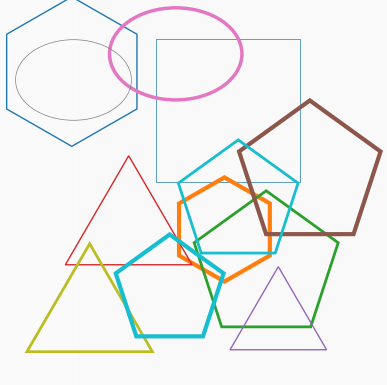[{"shape": "hexagon", "thickness": 1, "radius": 0.97, "center": [0.185, 0.814]}, {"shape": "square", "thickness": 0.5, "radius": 0.93, "center": [0.588, 0.714]}, {"shape": "hexagon", "thickness": 3, "radius": 0.68, "center": [0.579, 0.404]}, {"shape": "pentagon", "thickness": 2, "radius": 0.98, "center": [0.687, 0.309]}, {"shape": "triangle", "thickness": 1, "radius": 0.94, "center": [0.332, 0.407]}, {"shape": "triangle", "thickness": 1, "radius": 0.72, "center": [0.718, 0.163]}, {"shape": "pentagon", "thickness": 3, "radius": 0.96, "center": [0.8, 0.547]}, {"shape": "oval", "thickness": 2.5, "radius": 0.85, "center": [0.453, 0.86]}, {"shape": "oval", "thickness": 0.5, "radius": 0.75, "center": [0.19, 0.792]}, {"shape": "triangle", "thickness": 2, "radius": 0.93, "center": [0.231, 0.18]}, {"shape": "pentagon", "thickness": 3, "radius": 0.73, "center": [0.438, 0.245]}, {"shape": "pentagon", "thickness": 2, "radius": 0.81, "center": [0.615, 0.474]}]